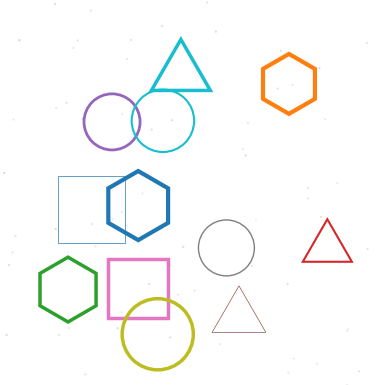[{"shape": "square", "thickness": 0.5, "radius": 0.43, "center": [0.237, 0.456]}, {"shape": "hexagon", "thickness": 3, "radius": 0.45, "center": [0.359, 0.466]}, {"shape": "hexagon", "thickness": 3, "radius": 0.39, "center": [0.751, 0.782]}, {"shape": "hexagon", "thickness": 2.5, "radius": 0.42, "center": [0.177, 0.248]}, {"shape": "triangle", "thickness": 1.5, "radius": 0.37, "center": [0.85, 0.357]}, {"shape": "circle", "thickness": 2, "radius": 0.36, "center": [0.291, 0.683]}, {"shape": "triangle", "thickness": 0.5, "radius": 0.4, "center": [0.621, 0.177]}, {"shape": "square", "thickness": 2.5, "radius": 0.39, "center": [0.358, 0.25]}, {"shape": "circle", "thickness": 1, "radius": 0.36, "center": [0.588, 0.356]}, {"shape": "circle", "thickness": 2.5, "radius": 0.46, "center": [0.41, 0.132]}, {"shape": "circle", "thickness": 1.5, "radius": 0.41, "center": [0.423, 0.686]}, {"shape": "triangle", "thickness": 2.5, "radius": 0.44, "center": [0.47, 0.809]}]